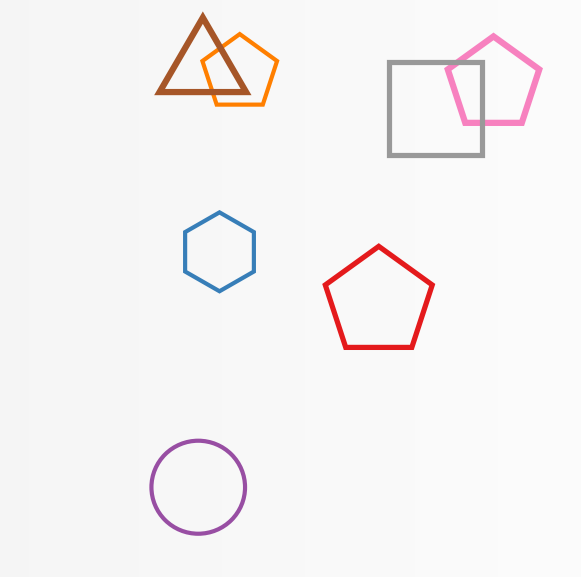[{"shape": "pentagon", "thickness": 2.5, "radius": 0.48, "center": [0.652, 0.476]}, {"shape": "hexagon", "thickness": 2, "radius": 0.34, "center": [0.378, 0.563]}, {"shape": "circle", "thickness": 2, "radius": 0.4, "center": [0.341, 0.155]}, {"shape": "pentagon", "thickness": 2, "radius": 0.34, "center": [0.412, 0.873]}, {"shape": "triangle", "thickness": 3, "radius": 0.43, "center": [0.349, 0.883]}, {"shape": "pentagon", "thickness": 3, "radius": 0.41, "center": [0.849, 0.853]}, {"shape": "square", "thickness": 2.5, "radius": 0.4, "center": [0.749, 0.811]}]